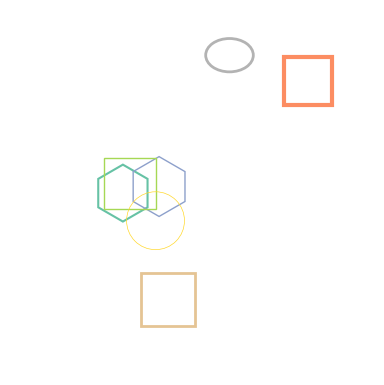[{"shape": "hexagon", "thickness": 1.5, "radius": 0.37, "center": [0.319, 0.498]}, {"shape": "square", "thickness": 3, "radius": 0.31, "center": [0.8, 0.79]}, {"shape": "hexagon", "thickness": 1, "radius": 0.39, "center": [0.413, 0.515]}, {"shape": "square", "thickness": 1, "radius": 0.34, "center": [0.337, 0.523]}, {"shape": "circle", "thickness": 0.5, "radius": 0.38, "center": [0.404, 0.427]}, {"shape": "square", "thickness": 2, "radius": 0.35, "center": [0.436, 0.222]}, {"shape": "oval", "thickness": 2, "radius": 0.31, "center": [0.596, 0.857]}]